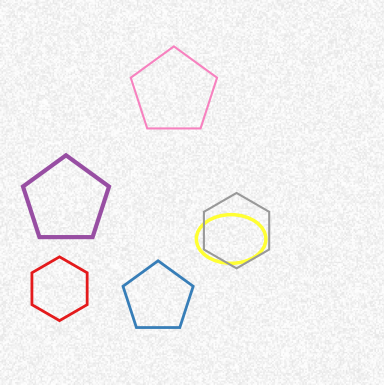[{"shape": "hexagon", "thickness": 2, "radius": 0.41, "center": [0.155, 0.25]}, {"shape": "pentagon", "thickness": 2, "radius": 0.48, "center": [0.411, 0.227]}, {"shape": "pentagon", "thickness": 3, "radius": 0.59, "center": [0.171, 0.479]}, {"shape": "oval", "thickness": 2.5, "radius": 0.45, "center": [0.6, 0.379]}, {"shape": "pentagon", "thickness": 1.5, "radius": 0.59, "center": [0.452, 0.762]}, {"shape": "hexagon", "thickness": 1.5, "radius": 0.49, "center": [0.614, 0.401]}]